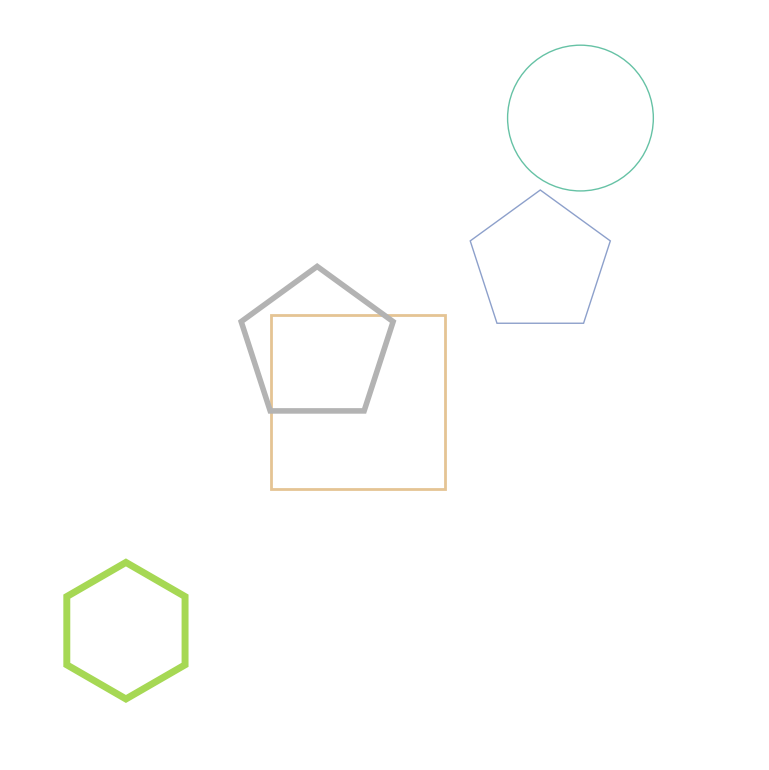[{"shape": "circle", "thickness": 0.5, "radius": 0.47, "center": [0.754, 0.847]}, {"shape": "pentagon", "thickness": 0.5, "radius": 0.48, "center": [0.702, 0.658]}, {"shape": "hexagon", "thickness": 2.5, "radius": 0.44, "center": [0.164, 0.181]}, {"shape": "square", "thickness": 1, "radius": 0.56, "center": [0.465, 0.478]}, {"shape": "pentagon", "thickness": 2, "radius": 0.52, "center": [0.412, 0.55]}]